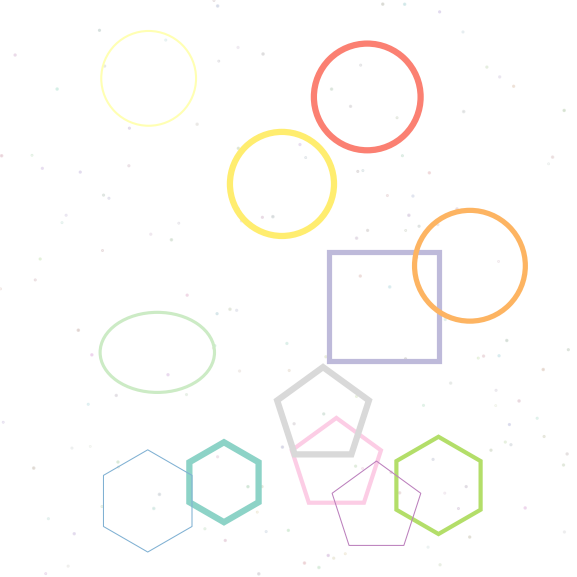[{"shape": "hexagon", "thickness": 3, "radius": 0.35, "center": [0.388, 0.164]}, {"shape": "circle", "thickness": 1, "radius": 0.41, "center": [0.257, 0.863]}, {"shape": "square", "thickness": 2.5, "radius": 0.47, "center": [0.665, 0.468]}, {"shape": "circle", "thickness": 3, "radius": 0.46, "center": [0.636, 0.831]}, {"shape": "hexagon", "thickness": 0.5, "radius": 0.44, "center": [0.256, 0.132]}, {"shape": "circle", "thickness": 2.5, "radius": 0.48, "center": [0.814, 0.539]}, {"shape": "hexagon", "thickness": 2, "radius": 0.42, "center": [0.759, 0.159]}, {"shape": "pentagon", "thickness": 2, "radius": 0.41, "center": [0.582, 0.194]}, {"shape": "pentagon", "thickness": 3, "radius": 0.42, "center": [0.559, 0.28]}, {"shape": "pentagon", "thickness": 0.5, "radius": 0.4, "center": [0.652, 0.12]}, {"shape": "oval", "thickness": 1.5, "radius": 0.5, "center": [0.272, 0.389]}, {"shape": "circle", "thickness": 3, "radius": 0.45, "center": [0.488, 0.681]}]